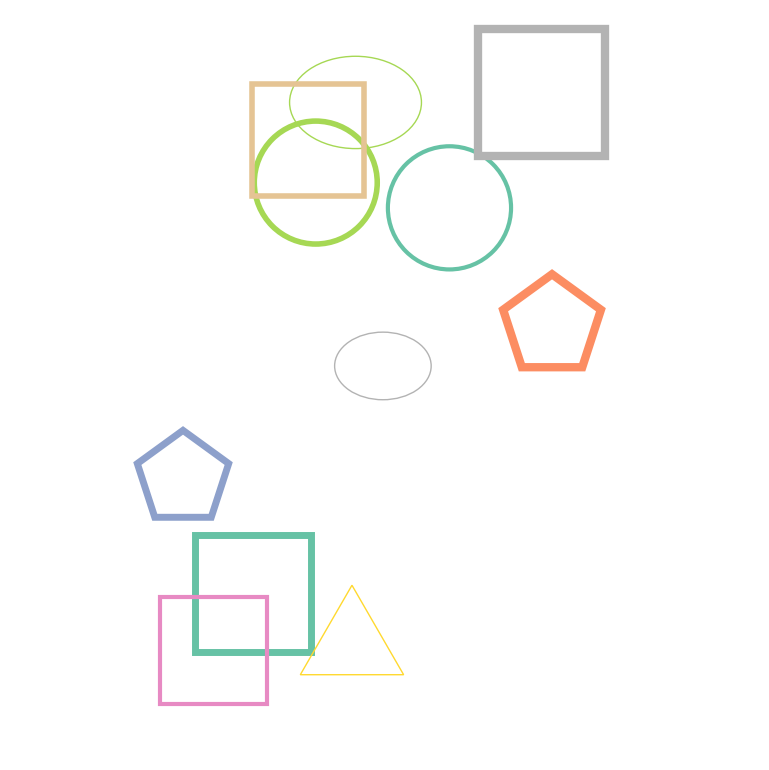[{"shape": "circle", "thickness": 1.5, "radius": 0.4, "center": [0.584, 0.73]}, {"shape": "square", "thickness": 2.5, "radius": 0.38, "center": [0.329, 0.229]}, {"shape": "pentagon", "thickness": 3, "radius": 0.33, "center": [0.717, 0.577]}, {"shape": "pentagon", "thickness": 2.5, "radius": 0.31, "center": [0.238, 0.379]}, {"shape": "square", "thickness": 1.5, "radius": 0.35, "center": [0.277, 0.155]}, {"shape": "circle", "thickness": 2, "radius": 0.4, "center": [0.41, 0.763]}, {"shape": "oval", "thickness": 0.5, "radius": 0.43, "center": [0.462, 0.867]}, {"shape": "triangle", "thickness": 0.5, "radius": 0.39, "center": [0.457, 0.162]}, {"shape": "square", "thickness": 2, "radius": 0.36, "center": [0.4, 0.819]}, {"shape": "oval", "thickness": 0.5, "radius": 0.31, "center": [0.497, 0.525]}, {"shape": "square", "thickness": 3, "radius": 0.41, "center": [0.703, 0.88]}]